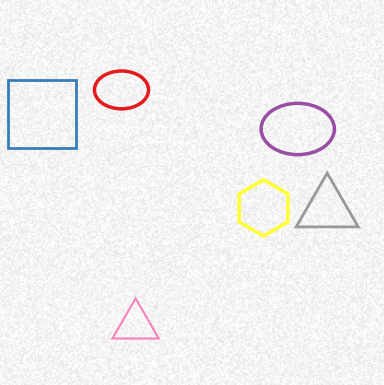[{"shape": "oval", "thickness": 2.5, "radius": 0.35, "center": [0.316, 0.766]}, {"shape": "square", "thickness": 2, "radius": 0.44, "center": [0.109, 0.703]}, {"shape": "oval", "thickness": 2.5, "radius": 0.48, "center": [0.773, 0.665]}, {"shape": "hexagon", "thickness": 2.5, "radius": 0.36, "center": [0.684, 0.46]}, {"shape": "triangle", "thickness": 1.5, "radius": 0.35, "center": [0.352, 0.156]}, {"shape": "triangle", "thickness": 2, "radius": 0.47, "center": [0.85, 0.457]}]